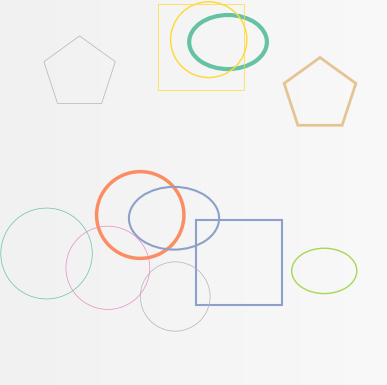[{"shape": "circle", "thickness": 0.5, "radius": 0.59, "center": [0.12, 0.342]}, {"shape": "oval", "thickness": 3, "radius": 0.5, "center": [0.588, 0.891]}, {"shape": "circle", "thickness": 2.5, "radius": 0.56, "center": [0.362, 0.442]}, {"shape": "square", "thickness": 1.5, "radius": 0.56, "center": [0.616, 0.318]}, {"shape": "oval", "thickness": 1.5, "radius": 0.58, "center": [0.449, 0.433]}, {"shape": "circle", "thickness": 0.5, "radius": 0.54, "center": [0.278, 0.304]}, {"shape": "oval", "thickness": 1, "radius": 0.42, "center": [0.837, 0.296]}, {"shape": "square", "thickness": 0.5, "radius": 0.56, "center": [0.519, 0.879]}, {"shape": "circle", "thickness": 1, "radius": 0.49, "center": [0.539, 0.897]}, {"shape": "pentagon", "thickness": 2, "radius": 0.49, "center": [0.826, 0.753]}, {"shape": "circle", "thickness": 0.5, "radius": 0.45, "center": [0.452, 0.23]}, {"shape": "pentagon", "thickness": 0.5, "radius": 0.48, "center": [0.205, 0.81]}]